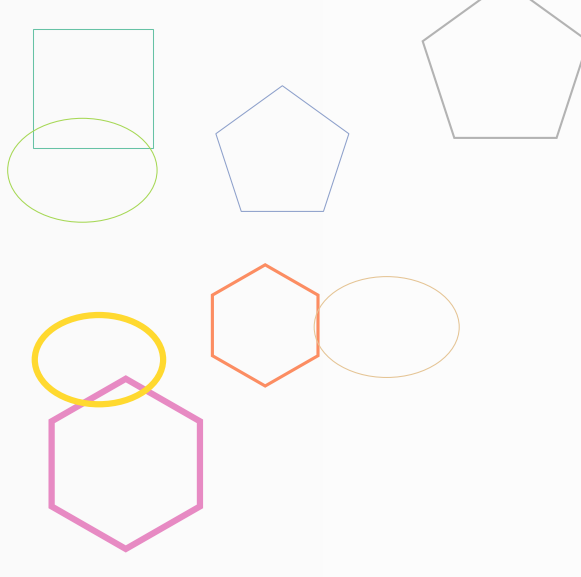[{"shape": "square", "thickness": 0.5, "radius": 0.52, "center": [0.16, 0.846]}, {"shape": "hexagon", "thickness": 1.5, "radius": 0.52, "center": [0.456, 0.436]}, {"shape": "pentagon", "thickness": 0.5, "radius": 0.6, "center": [0.486, 0.73]}, {"shape": "hexagon", "thickness": 3, "radius": 0.74, "center": [0.216, 0.196]}, {"shape": "oval", "thickness": 0.5, "radius": 0.64, "center": [0.142, 0.704]}, {"shape": "oval", "thickness": 3, "radius": 0.55, "center": [0.17, 0.376]}, {"shape": "oval", "thickness": 0.5, "radius": 0.62, "center": [0.665, 0.433]}, {"shape": "pentagon", "thickness": 1, "radius": 0.75, "center": [0.87, 0.881]}]